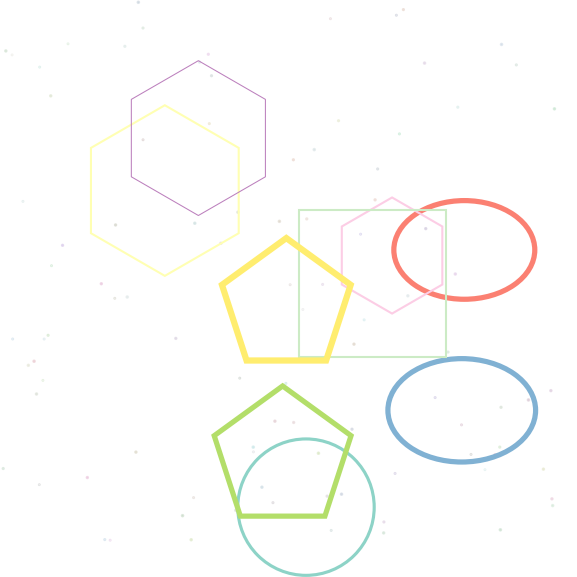[{"shape": "circle", "thickness": 1.5, "radius": 0.59, "center": [0.53, 0.121]}, {"shape": "hexagon", "thickness": 1, "radius": 0.74, "center": [0.285, 0.669]}, {"shape": "oval", "thickness": 2.5, "radius": 0.61, "center": [0.804, 0.566]}, {"shape": "oval", "thickness": 2.5, "radius": 0.64, "center": [0.8, 0.289]}, {"shape": "pentagon", "thickness": 2.5, "radius": 0.62, "center": [0.489, 0.206]}, {"shape": "hexagon", "thickness": 1, "radius": 0.5, "center": [0.679, 0.557]}, {"shape": "hexagon", "thickness": 0.5, "radius": 0.67, "center": [0.344, 0.76]}, {"shape": "square", "thickness": 1, "radius": 0.64, "center": [0.645, 0.508]}, {"shape": "pentagon", "thickness": 3, "radius": 0.59, "center": [0.496, 0.47]}]